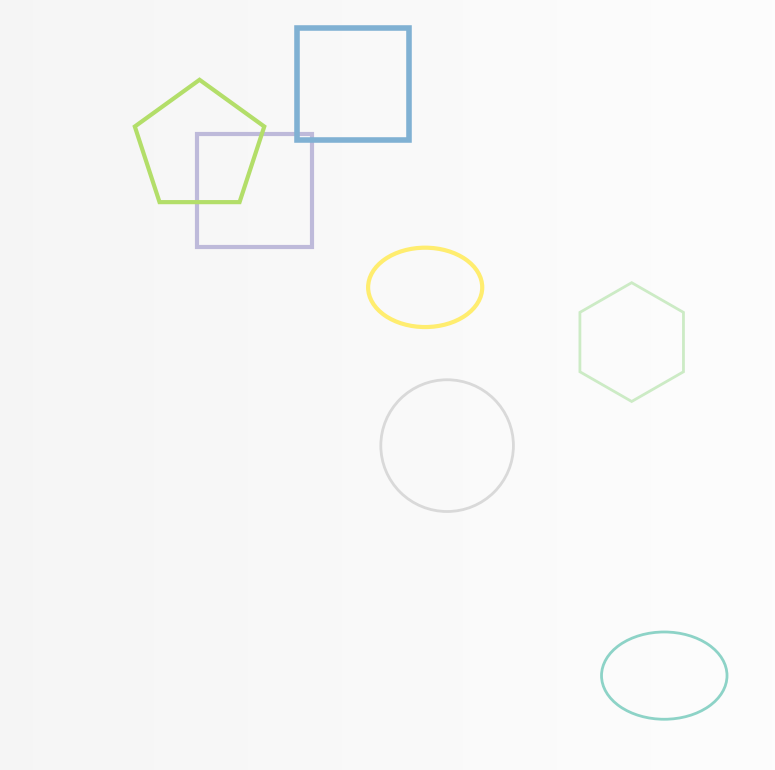[{"shape": "oval", "thickness": 1, "radius": 0.4, "center": [0.857, 0.123]}, {"shape": "square", "thickness": 1.5, "radius": 0.37, "center": [0.328, 0.753]}, {"shape": "square", "thickness": 2, "radius": 0.36, "center": [0.455, 0.891]}, {"shape": "pentagon", "thickness": 1.5, "radius": 0.44, "center": [0.257, 0.809]}, {"shape": "circle", "thickness": 1, "radius": 0.43, "center": [0.577, 0.421]}, {"shape": "hexagon", "thickness": 1, "radius": 0.39, "center": [0.815, 0.556]}, {"shape": "oval", "thickness": 1.5, "radius": 0.37, "center": [0.549, 0.627]}]